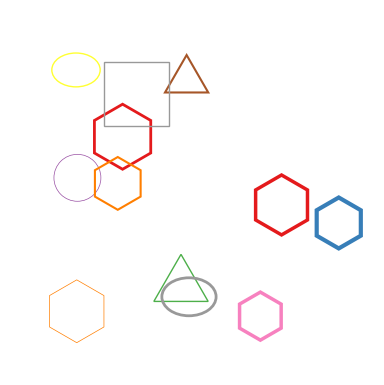[{"shape": "hexagon", "thickness": 2.5, "radius": 0.39, "center": [0.731, 0.468]}, {"shape": "hexagon", "thickness": 2, "radius": 0.42, "center": [0.318, 0.645]}, {"shape": "hexagon", "thickness": 3, "radius": 0.33, "center": [0.88, 0.421]}, {"shape": "triangle", "thickness": 1, "radius": 0.41, "center": [0.47, 0.258]}, {"shape": "circle", "thickness": 0.5, "radius": 0.3, "center": [0.201, 0.538]}, {"shape": "hexagon", "thickness": 1.5, "radius": 0.34, "center": [0.306, 0.524]}, {"shape": "hexagon", "thickness": 0.5, "radius": 0.41, "center": [0.199, 0.192]}, {"shape": "oval", "thickness": 1, "radius": 0.31, "center": [0.197, 0.818]}, {"shape": "triangle", "thickness": 1.5, "radius": 0.32, "center": [0.485, 0.792]}, {"shape": "hexagon", "thickness": 2.5, "radius": 0.31, "center": [0.676, 0.179]}, {"shape": "oval", "thickness": 2, "radius": 0.35, "center": [0.491, 0.229]}, {"shape": "square", "thickness": 1, "radius": 0.42, "center": [0.355, 0.756]}]